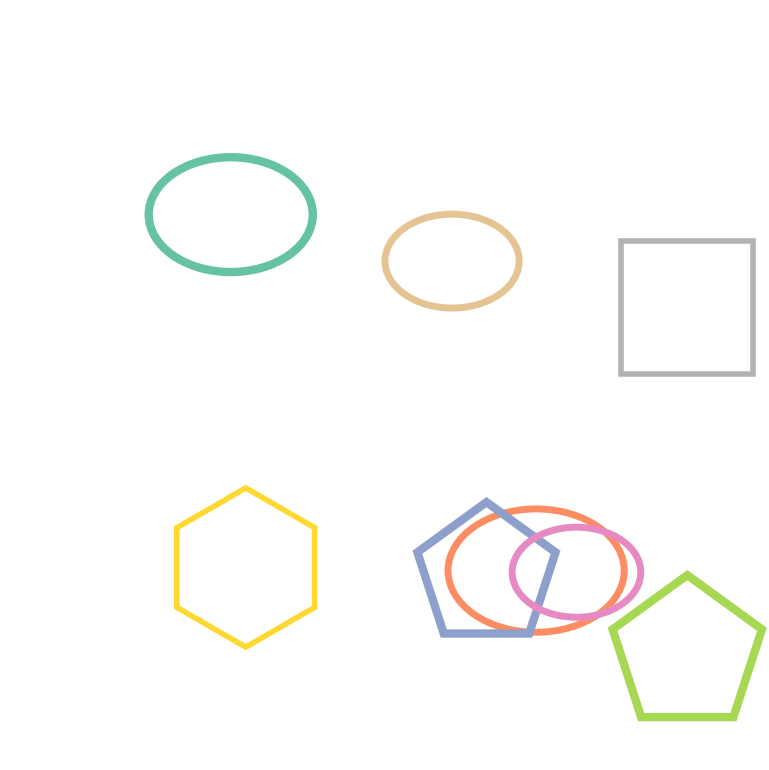[{"shape": "oval", "thickness": 3, "radius": 0.53, "center": [0.3, 0.721]}, {"shape": "oval", "thickness": 2.5, "radius": 0.57, "center": [0.696, 0.259]}, {"shape": "pentagon", "thickness": 3, "radius": 0.47, "center": [0.632, 0.254]}, {"shape": "oval", "thickness": 2.5, "radius": 0.42, "center": [0.749, 0.257]}, {"shape": "pentagon", "thickness": 3, "radius": 0.51, "center": [0.893, 0.151]}, {"shape": "hexagon", "thickness": 2, "radius": 0.52, "center": [0.319, 0.263]}, {"shape": "oval", "thickness": 2.5, "radius": 0.44, "center": [0.587, 0.661]}, {"shape": "square", "thickness": 2, "radius": 0.43, "center": [0.892, 0.6]}]